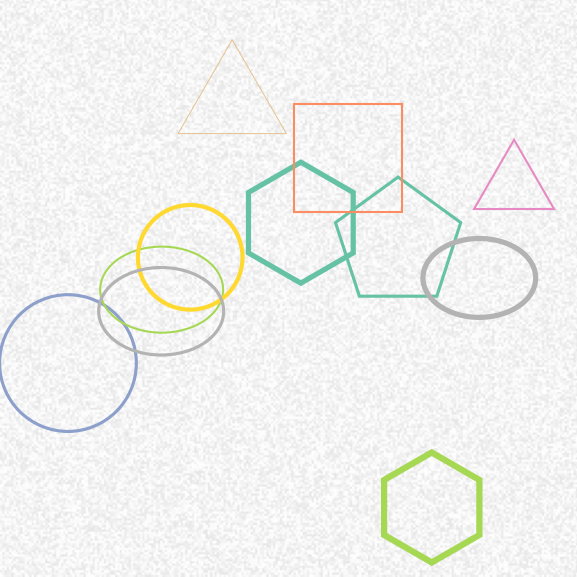[{"shape": "hexagon", "thickness": 2.5, "radius": 0.52, "center": [0.521, 0.614]}, {"shape": "pentagon", "thickness": 1.5, "radius": 0.57, "center": [0.689, 0.578]}, {"shape": "square", "thickness": 1, "radius": 0.47, "center": [0.602, 0.725]}, {"shape": "circle", "thickness": 1.5, "radius": 0.59, "center": [0.118, 0.37]}, {"shape": "triangle", "thickness": 1, "radius": 0.4, "center": [0.89, 0.677]}, {"shape": "hexagon", "thickness": 3, "radius": 0.48, "center": [0.748, 0.12]}, {"shape": "oval", "thickness": 1, "radius": 0.53, "center": [0.28, 0.498]}, {"shape": "circle", "thickness": 2, "radius": 0.45, "center": [0.329, 0.554]}, {"shape": "triangle", "thickness": 0.5, "radius": 0.54, "center": [0.402, 0.822]}, {"shape": "oval", "thickness": 2.5, "radius": 0.49, "center": [0.83, 0.518]}, {"shape": "oval", "thickness": 1.5, "radius": 0.54, "center": [0.279, 0.46]}]